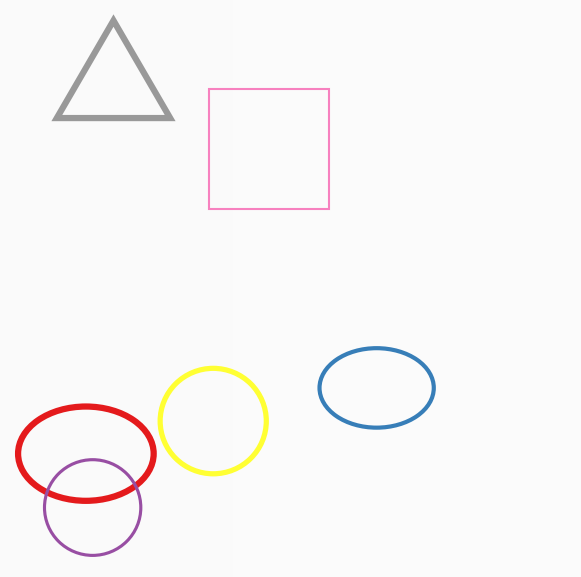[{"shape": "oval", "thickness": 3, "radius": 0.58, "center": [0.148, 0.214]}, {"shape": "oval", "thickness": 2, "radius": 0.49, "center": [0.648, 0.327]}, {"shape": "circle", "thickness": 1.5, "radius": 0.41, "center": [0.159, 0.12]}, {"shape": "circle", "thickness": 2.5, "radius": 0.46, "center": [0.367, 0.27]}, {"shape": "square", "thickness": 1, "radius": 0.52, "center": [0.463, 0.741]}, {"shape": "triangle", "thickness": 3, "radius": 0.56, "center": [0.195, 0.851]}]